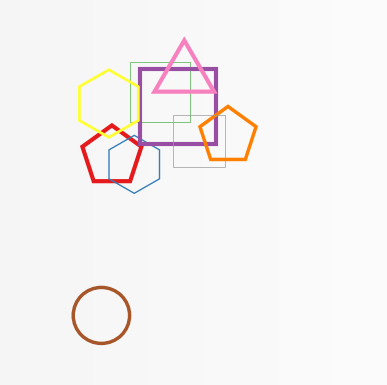[{"shape": "pentagon", "thickness": 3, "radius": 0.4, "center": [0.289, 0.594]}, {"shape": "hexagon", "thickness": 1, "radius": 0.38, "center": [0.346, 0.573]}, {"shape": "square", "thickness": 0.5, "radius": 0.39, "center": [0.413, 0.761]}, {"shape": "square", "thickness": 3, "radius": 0.49, "center": [0.46, 0.723]}, {"shape": "pentagon", "thickness": 2.5, "radius": 0.38, "center": [0.588, 0.647]}, {"shape": "hexagon", "thickness": 2, "radius": 0.44, "center": [0.281, 0.731]}, {"shape": "circle", "thickness": 2.5, "radius": 0.36, "center": [0.262, 0.181]}, {"shape": "triangle", "thickness": 3, "radius": 0.44, "center": [0.476, 0.806]}, {"shape": "square", "thickness": 0.5, "radius": 0.34, "center": [0.514, 0.633]}]